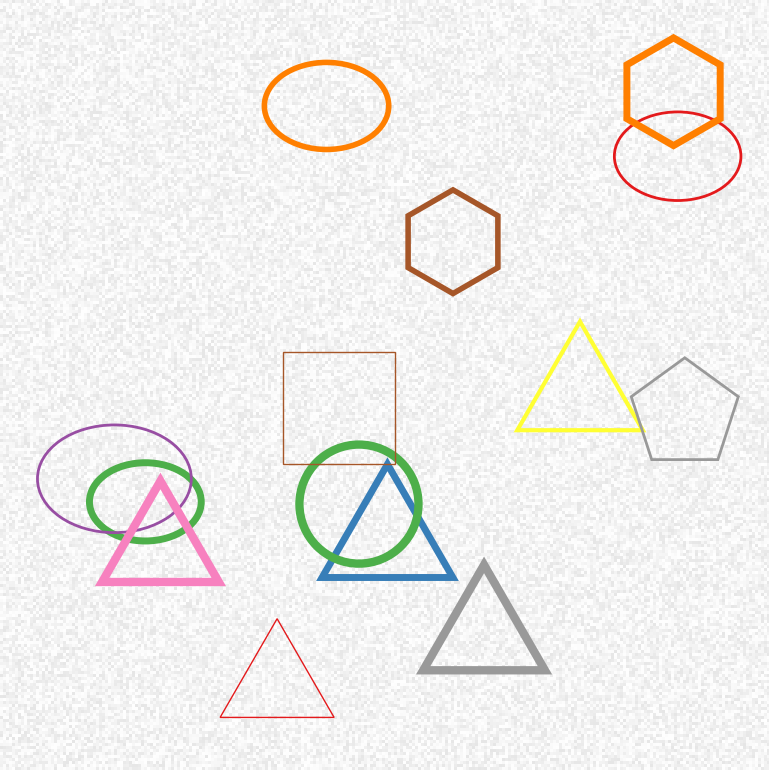[{"shape": "triangle", "thickness": 0.5, "radius": 0.43, "center": [0.36, 0.111]}, {"shape": "oval", "thickness": 1, "radius": 0.41, "center": [0.88, 0.797]}, {"shape": "triangle", "thickness": 2.5, "radius": 0.49, "center": [0.503, 0.299]}, {"shape": "circle", "thickness": 3, "radius": 0.39, "center": [0.466, 0.345]}, {"shape": "oval", "thickness": 2.5, "radius": 0.36, "center": [0.189, 0.348]}, {"shape": "oval", "thickness": 1, "radius": 0.5, "center": [0.149, 0.378]}, {"shape": "oval", "thickness": 2, "radius": 0.4, "center": [0.424, 0.862]}, {"shape": "hexagon", "thickness": 2.5, "radius": 0.35, "center": [0.875, 0.881]}, {"shape": "triangle", "thickness": 1.5, "radius": 0.47, "center": [0.753, 0.488]}, {"shape": "square", "thickness": 0.5, "radius": 0.36, "center": [0.44, 0.47]}, {"shape": "hexagon", "thickness": 2, "radius": 0.34, "center": [0.588, 0.686]}, {"shape": "triangle", "thickness": 3, "radius": 0.44, "center": [0.208, 0.288]}, {"shape": "triangle", "thickness": 3, "radius": 0.46, "center": [0.629, 0.175]}, {"shape": "pentagon", "thickness": 1, "radius": 0.37, "center": [0.889, 0.462]}]